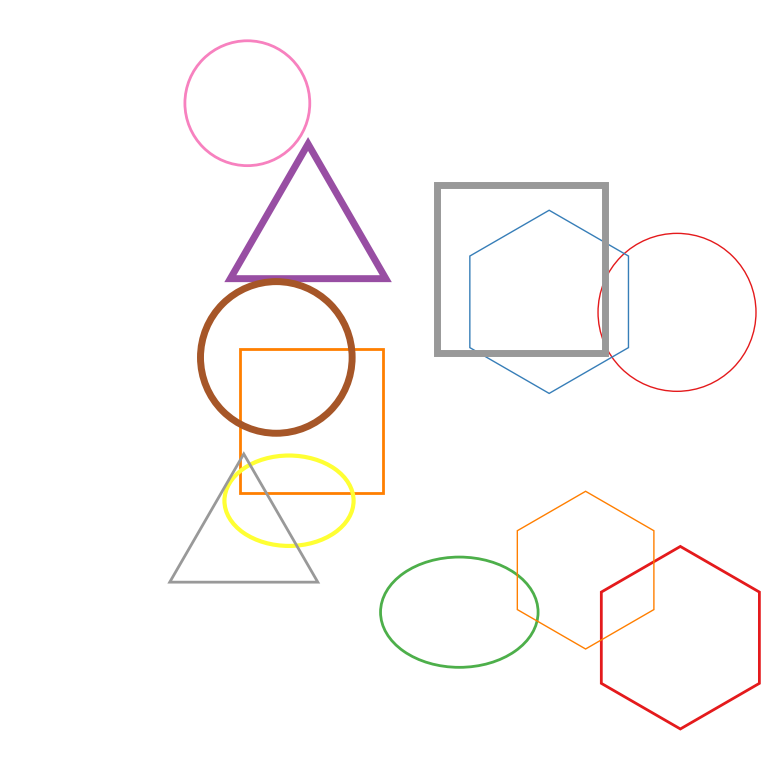[{"shape": "hexagon", "thickness": 1, "radius": 0.59, "center": [0.884, 0.172]}, {"shape": "circle", "thickness": 0.5, "radius": 0.51, "center": [0.879, 0.594]}, {"shape": "hexagon", "thickness": 0.5, "radius": 0.59, "center": [0.713, 0.608]}, {"shape": "oval", "thickness": 1, "radius": 0.51, "center": [0.597, 0.205]}, {"shape": "triangle", "thickness": 2.5, "radius": 0.58, "center": [0.4, 0.696]}, {"shape": "hexagon", "thickness": 0.5, "radius": 0.51, "center": [0.761, 0.26]}, {"shape": "square", "thickness": 1, "radius": 0.46, "center": [0.405, 0.453]}, {"shape": "oval", "thickness": 1.5, "radius": 0.42, "center": [0.375, 0.35]}, {"shape": "circle", "thickness": 2.5, "radius": 0.49, "center": [0.359, 0.536]}, {"shape": "circle", "thickness": 1, "radius": 0.41, "center": [0.321, 0.866]}, {"shape": "square", "thickness": 2.5, "radius": 0.55, "center": [0.676, 0.65]}, {"shape": "triangle", "thickness": 1, "radius": 0.56, "center": [0.317, 0.299]}]